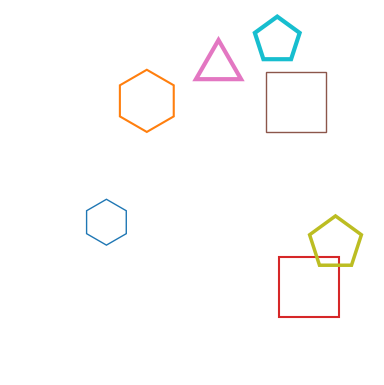[{"shape": "hexagon", "thickness": 1, "radius": 0.3, "center": [0.276, 0.423]}, {"shape": "hexagon", "thickness": 1.5, "radius": 0.4, "center": [0.381, 0.738]}, {"shape": "square", "thickness": 1.5, "radius": 0.39, "center": [0.802, 0.256]}, {"shape": "square", "thickness": 1, "radius": 0.39, "center": [0.769, 0.736]}, {"shape": "triangle", "thickness": 3, "radius": 0.34, "center": [0.568, 0.828]}, {"shape": "pentagon", "thickness": 2.5, "radius": 0.35, "center": [0.871, 0.368]}, {"shape": "pentagon", "thickness": 3, "radius": 0.31, "center": [0.72, 0.896]}]